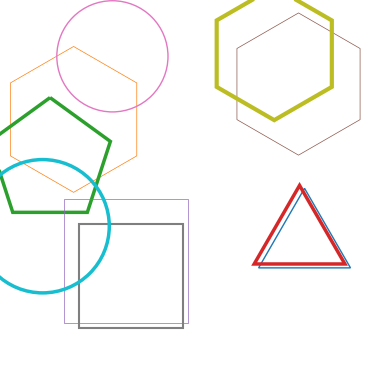[{"shape": "triangle", "thickness": 1, "radius": 0.69, "center": [0.791, 0.373]}, {"shape": "hexagon", "thickness": 0.5, "radius": 0.95, "center": [0.191, 0.69]}, {"shape": "pentagon", "thickness": 2.5, "radius": 0.82, "center": [0.13, 0.582]}, {"shape": "triangle", "thickness": 2.5, "radius": 0.68, "center": [0.778, 0.382]}, {"shape": "square", "thickness": 0.5, "radius": 0.8, "center": [0.327, 0.322]}, {"shape": "hexagon", "thickness": 0.5, "radius": 0.92, "center": [0.775, 0.782]}, {"shape": "circle", "thickness": 1, "radius": 0.72, "center": [0.292, 0.854]}, {"shape": "square", "thickness": 1.5, "radius": 0.68, "center": [0.34, 0.283]}, {"shape": "hexagon", "thickness": 3, "radius": 0.86, "center": [0.712, 0.861]}, {"shape": "circle", "thickness": 2.5, "radius": 0.87, "center": [0.111, 0.412]}]